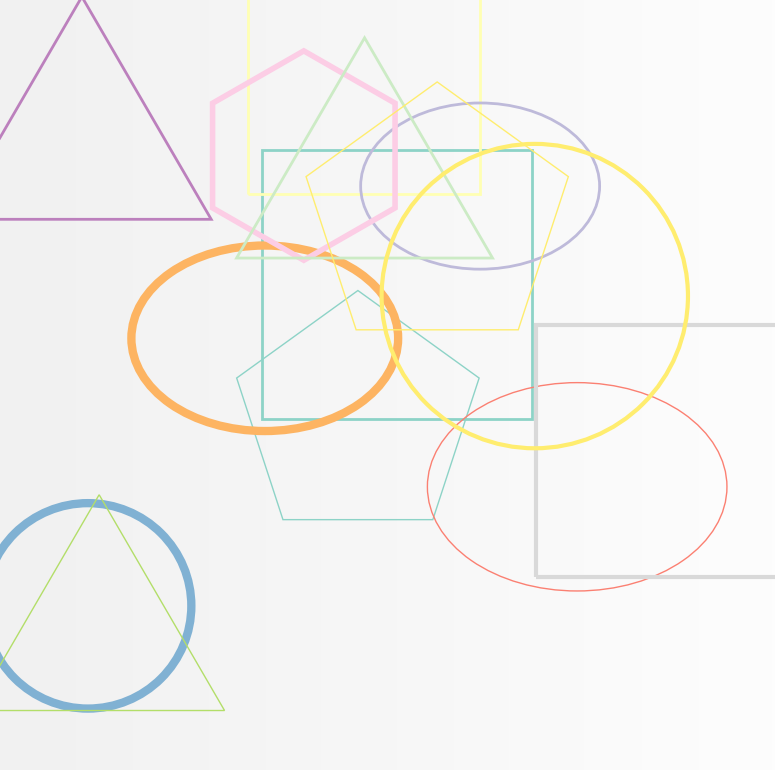[{"shape": "square", "thickness": 1, "radius": 0.87, "center": [0.512, 0.631]}, {"shape": "pentagon", "thickness": 0.5, "radius": 0.82, "center": [0.462, 0.458]}, {"shape": "square", "thickness": 1, "radius": 0.75, "center": [0.469, 0.898]}, {"shape": "oval", "thickness": 1, "radius": 0.77, "center": [0.62, 0.758]}, {"shape": "oval", "thickness": 0.5, "radius": 0.97, "center": [0.745, 0.368]}, {"shape": "circle", "thickness": 3, "radius": 0.67, "center": [0.113, 0.213]}, {"shape": "oval", "thickness": 3, "radius": 0.86, "center": [0.342, 0.561]}, {"shape": "triangle", "thickness": 0.5, "radius": 0.93, "center": [0.128, 0.171]}, {"shape": "hexagon", "thickness": 2, "radius": 0.68, "center": [0.392, 0.798]}, {"shape": "square", "thickness": 1.5, "radius": 0.82, "center": [0.855, 0.415]}, {"shape": "triangle", "thickness": 1, "radius": 0.96, "center": [0.106, 0.812]}, {"shape": "triangle", "thickness": 1, "radius": 0.95, "center": [0.47, 0.76]}, {"shape": "circle", "thickness": 1.5, "radius": 0.99, "center": [0.69, 0.615]}, {"shape": "pentagon", "thickness": 0.5, "radius": 0.89, "center": [0.564, 0.716]}]